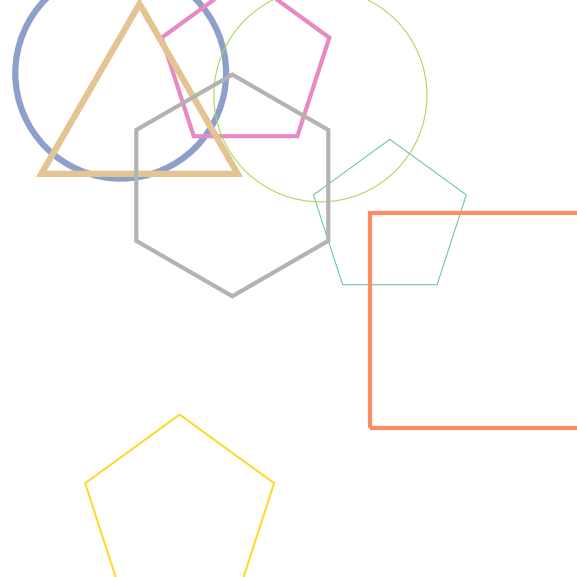[{"shape": "pentagon", "thickness": 0.5, "radius": 0.7, "center": [0.675, 0.619]}, {"shape": "square", "thickness": 2, "radius": 0.93, "center": [0.826, 0.443]}, {"shape": "circle", "thickness": 3, "radius": 0.91, "center": [0.209, 0.872]}, {"shape": "pentagon", "thickness": 2, "radius": 0.76, "center": [0.425, 0.887]}, {"shape": "circle", "thickness": 0.5, "radius": 0.92, "center": [0.555, 0.834]}, {"shape": "pentagon", "thickness": 1, "radius": 0.86, "center": [0.311, 0.109]}, {"shape": "triangle", "thickness": 3, "radius": 0.98, "center": [0.242, 0.796]}, {"shape": "hexagon", "thickness": 2, "radius": 0.96, "center": [0.402, 0.678]}]